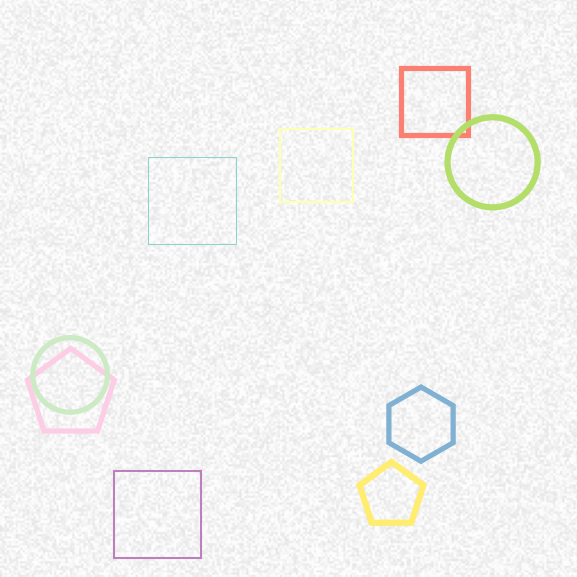[{"shape": "square", "thickness": 0.5, "radius": 0.38, "center": [0.333, 0.653]}, {"shape": "square", "thickness": 1, "radius": 0.32, "center": [0.548, 0.712]}, {"shape": "square", "thickness": 2.5, "radius": 0.29, "center": [0.752, 0.823]}, {"shape": "hexagon", "thickness": 2.5, "radius": 0.32, "center": [0.729, 0.265]}, {"shape": "circle", "thickness": 3, "radius": 0.39, "center": [0.853, 0.718]}, {"shape": "pentagon", "thickness": 2.5, "radius": 0.4, "center": [0.123, 0.317]}, {"shape": "square", "thickness": 1, "radius": 0.38, "center": [0.273, 0.108]}, {"shape": "circle", "thickness": 2.5, "radius": 0.32, "center": [0.121, 0.35]}, {"shape": "pentagon", "thickness": 3, "radius": 0.29, "center": [0.678, 0.141]}]